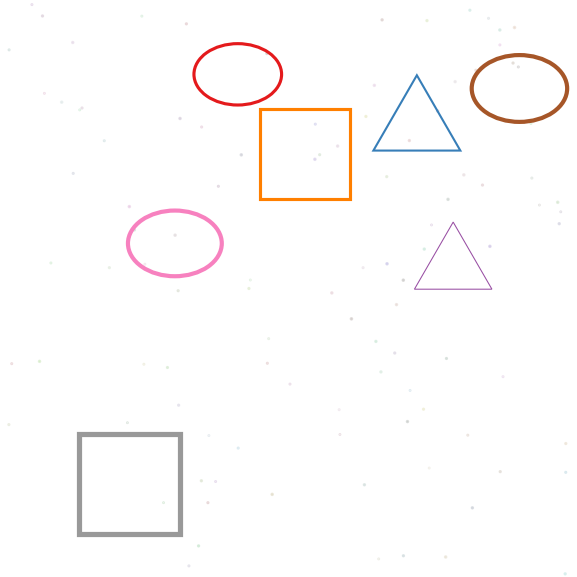[{"shape": "oval", "thickness": 1.5, "radius": 0.38, "center": [0.412, 0.87]}, {"shape": "triangle", "thickness": 1, "radius": 0.43, "center": [0.722, 0.782]}, {"shape": "triangle", "thickness": 0.5, "radius": 0.39, "center": [0.785, 0.537]}, {"shape": "square", "thickness": 1.5, "radius": 0.39, "center": [0.528, 0.733]}, {"shape": "oval", "thickness": 2, "radius": 0.41, "center": [0.899, 0.846]}, {"shape": "oval", "thickness": 2, "radius": 0.41, "center": [0.303, 0.578]}, {"shape": "square", "thickness": 2.5, "radius": 0.43, "center": [0.224, 0.161]}]